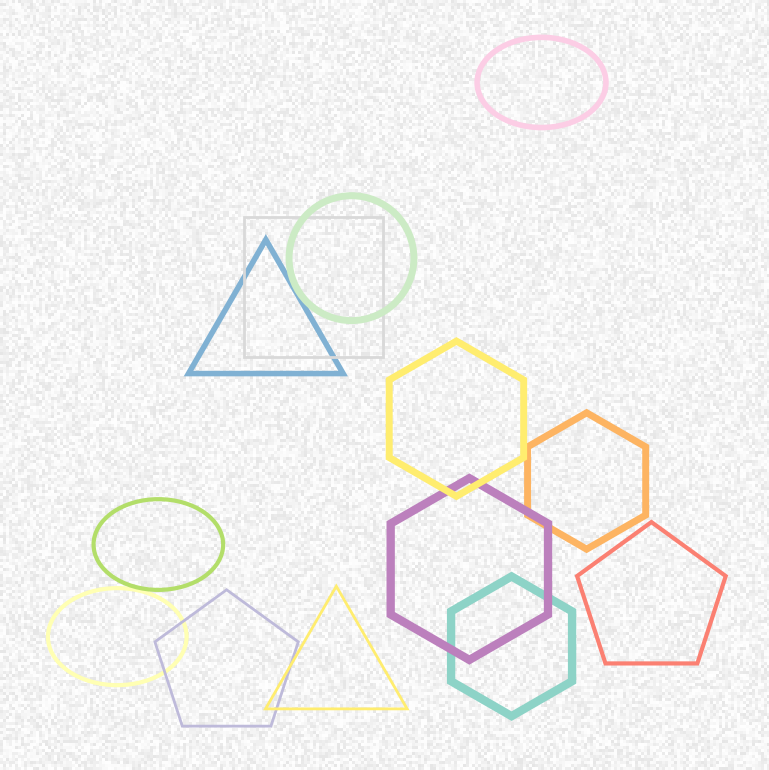[{"shape": "hexagon", "thickness": 3, "radius": 0.45, "center": [0.664, 0.161]}, {"shape": "oval", "thickness": 1.5, "radius": 0.45, "center": [0.152, 0.173]}, {"shape": "pentagon", "thickness": 1, "radius": 0.49, "center": [0.294, 0.136]}, {"shape": "pentagon", "thickness": 1.5, "radius": 0.51, "center": [0.846, 0.22]}, {"shape": "triangle", "thickness": 2, "radius": 0.58, "center": [0.345, 0.573]}, {"shape": "hexagon", "thickness": 2.5, "radius": 0.44, "center": [0.762, 0.375]}, {"shape": "oval", "thickness": 1.5, "radius": 0.42, "center": [0.206, 0.293]}, {"shape": "oval", "thickness": 2, "radius": 0.42, "center": [0.703, 0.893]}, {"shape": "square", "thickness": 1, "radius": 0.45, "center": [0.407, 0.627]}, {"shape": "hexagon", "thickness": 3, "radius": 0.59, "center": [0.61, 0.261]}, {"shape": "circle", "thickness": 2.5, "radius": 0.41, "center": [0.456, 0.665]}, {"shape": "triangle", "thickness": 1, "radius": 0.53, "center": [0.437, 0.132]}, {"shape": "hexagon", "thickness": 2.5, "radius": 0.5, "center": [0.593, 0.456]}]